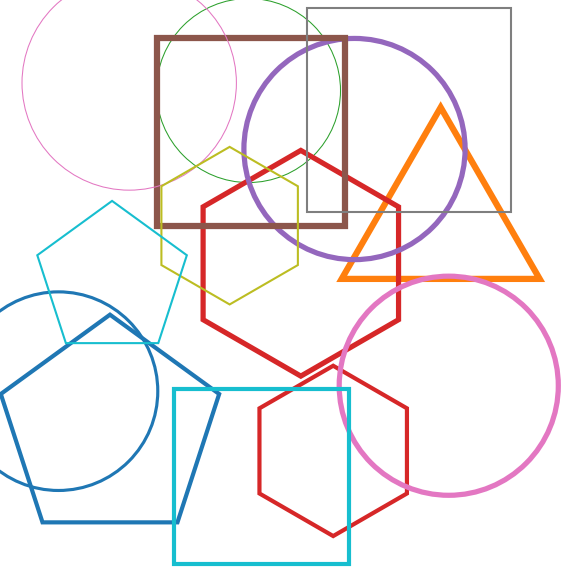[{"shape": "circle", "thickness": 1.5, "radius": 0.86, "center": [0.101, 0.322]}, {"shape": "pentagon", "thickness": 2, "radius": 0.99, "center": [0.19, 0.255]}, {"shape": "triangle", "thickness": 3, "radius": 0.99, "center": [0.763, 0.615]}, {"shape": "circle", "thickness": 0.5, "radius": 0.8, "center": [0.43, 0.842]}, {"shape": "hexagon", "thickness": 2.5, "radius": 0.98, "center": [0.521, 0.543]}, {"shape": "hexagon", "thickness": 2, "radius": 0.74, "center": [0.577, 0.218]}, {"shape": "circle", "thickness": 2.5, "radius": 0.96, "center": [0.614, 0.741]}, {"shape": "square", "thickness": 3, "radius": 0.81, "center": [0.435, 0.77]}, {"shape": "circle", "thickness": 0.5, "radius": 0.93, "center": [0.224, 0.855]}, {"shape": "circle", "thickness": 2.5, "radius": 0.95, "center": [0.777, 0.331]}, {"shape": "square", "thickness": 1, "radius": 0.88, "center": [0.709, 0.808]}, {"shape": "hexagon", "thickness": 1, "radius": 0.68, "center": [0.398, 0.608]}, {"shape": "square", "thickness": 2, "radius": 0.76, "center": [0.453, 0.174]}, {"shape": "pentagon", "thickness": 1, "radius": 0.68, "center": [0.194, 0.515]}]